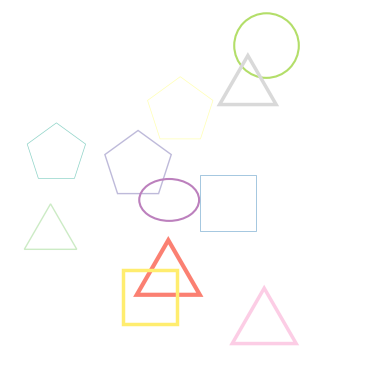[{"shape": "pentagon", "thickness": 0.5, "radius": 0.4, "center": [0.147, 0.601]}, {"shape": "pentagon", "thickness": 0.5, "radius": 0.45, "center": [0.468, 0.712]}, {"shape": "pentagon", "thickness": 1, "radius": 0.45, "center": [0.359, 0.57]}, {"shape": "triangle", "thickness": 3, "radius": 0.47, "center": [0.437, 0.282]}, {"shape": "square", "thickness": 0.5, "radius": 0.36, "center": [0.593, 0.473]}, {"shape": "circle", "thickness": 1.5, "radius": 0.42, "center": [0.692, 0.882]}, {"shape": "triangle", "thickness": 2.5, "radius": 0.48, "center": [0.686, 0.156]}, {"shape": "triangle", "thickness": 2.5, "radius": 0.42, "center": [0.644, 0.771]}, {"shape": "oval", "thickness": 1.5, "radius": 0.39, "center": [0.439, 0.481]}, {"shape": "triangle", "thickness": 1, "radius": 0.39, "center": [0.131, 0.392]}, {"shape": "square", "thickness": 2.5, "radius": 0.35, "center": [0.389, 0.228]}]